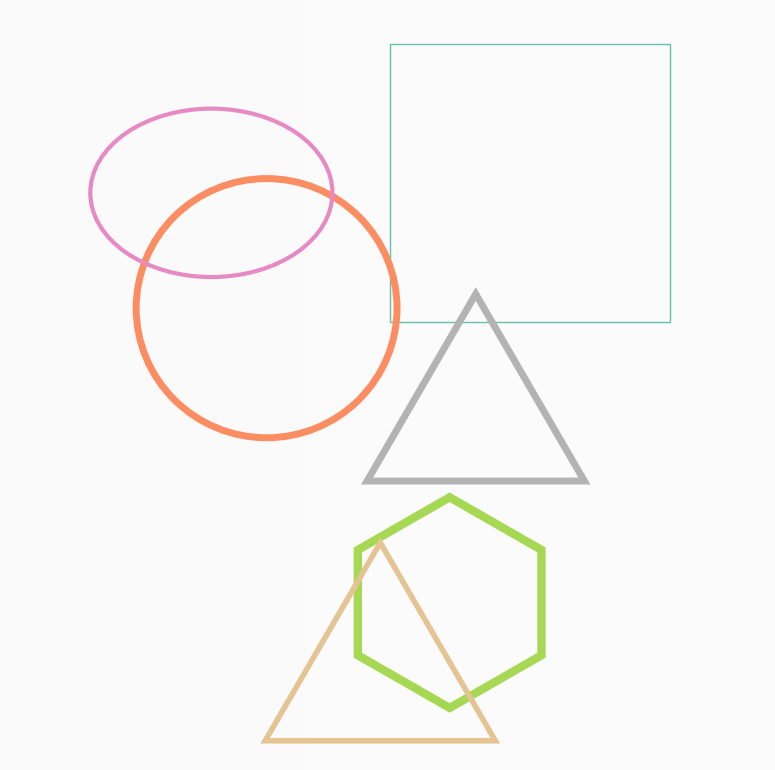[{"shape": "square", "thickness": 0.5, "radius": 0.9, "center": [0.684, 0.763]}, {"shape": "circle", "thickness": 2.5, "radius": 0.84, "center": [0.344, 0.6]}, {"shape": "oval", "thickness": 1.5, "radius": 0.78, "center": [0.273, 0.75]}, {"shape": "hexagon", "thickness": 3, "radius": 0.68, "center": [0.58, 0.217]}, {"shape": "triangle", "thickness": 2, "radius": 0.86, "center": [0.491, 0.124]}, {"shape": "triangle", "thickness": 2.5, "radius": 0.81, "center": [0.614, 0.456]}]